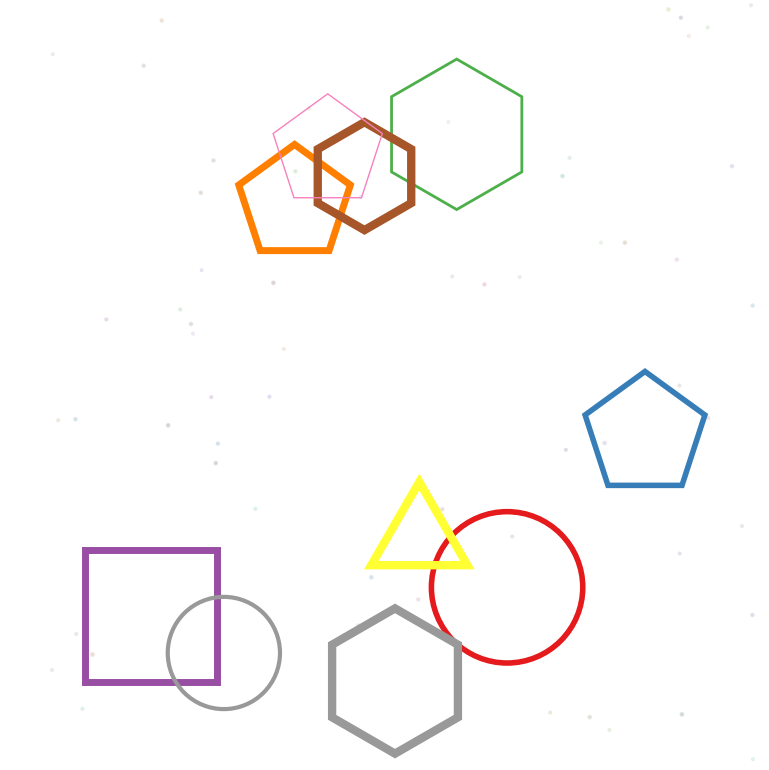[{"shape": "circle", "thickness": 2, "radius": 0.49, "center": [0.659, 0.237]}, {"shape": "pentagon", "thickness": 2, "radius": 0.41, "center": [0.838, 0.436]}, {"shape": "hexagon", "thickness": 1, "radius": 0.49, "center": [0.593, 0.826]}, {"shape": "square", "thickness": 2.5, "radius": 0.43, "center": [0.196, 0.2]}, {"shape": "pentagon", "thickness": 2.5, "radius": 0.38, "center": [0.383, 0.736]}, {"shape": "triangle", "thickness": 3, "radius": 0.36, "center": [0.545, 0.302]}, {"shape": "hexagon", "thickness": 3, "radius": 0.35, "center": [0.473, 0.771]}, {"shape": "pentagon", "thickness": 0.5, "radius": 0.37, "center": [0.426, 0.804]}, {"shape": "hexagon", "thickness": 3, "radius": 0.47, "center": [0.513, 0.116]}, {"shape": "circle", "thickness": 1.5, "radius": 0.36, "center": [0.291, 0.152]}]